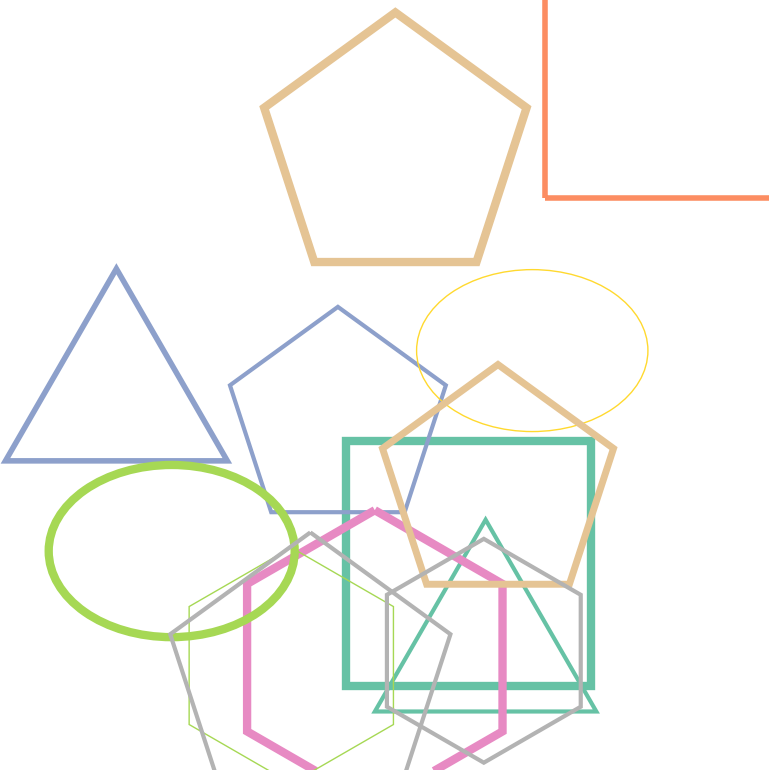[{"shape": "square", "thickness": 3, "radius": 0.8, "center": [0.608, 0.268]}, {"shape": "triangle", "thickness": 1.5, "radius": 0.83, "center": [0.631, 0.159]}, {"shape": "square", "thickness": 2, "radius": 0.74, "center": [0.857, 0.891]}, {"shape": "triangle", "thickness": 2, "radius": 0.83, "center": [0.151, 0.485]}, {"shape": "pentagon", "thickness": 1.5, "radius": 0.74, "center": [0.439, 0.454]}, {"shape": "hexagon", "thickness": 3, "radius": 0.96, "center": [0.487, 0.146]}, {"shape": "hexagon", "thickness": 0.5, "radius": 0.77, "center": [0.378, 0.136]}, {"shape": "oval", "thickness": 3, "radius": 0.8, "center": [0.223, 0.284]}, {"shape": "oval", "thickness": 0.5, "radius": 0.75, "center": [0.691, 0.545]}, {"shape": "pentagon", "thickness": 2.5, "radius": 0.79, "center": [0.647, 0.369]}, {"shape": "pentagon", "thickness": 3, "radius": 0.9, "center": [0.513, 0.805]}, {"shape": "pentagon", "thickness": 1.5, "radius": 0.96, "center": [0.403, 0.117]}, {"shape": "hexagon", "thickness": 1.5, "radius": 0.73, "center": [0.628, 0.155]}]